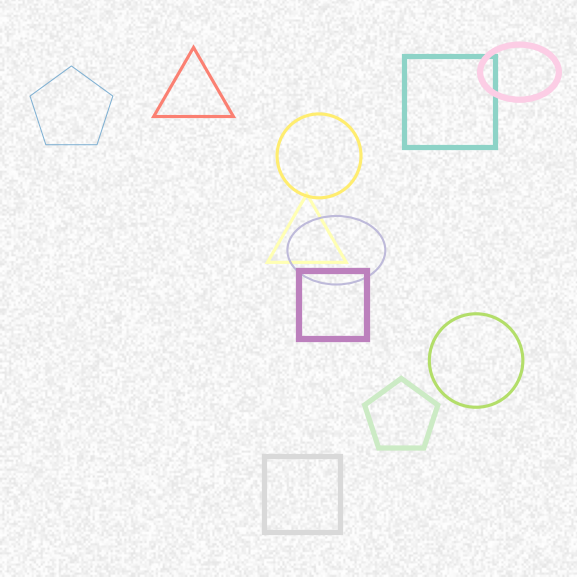[{"shape": "square", "thickness": 2.5, "radius": 0.39, "center": [0.778, 0.823]}, {"shape": "triangle", "thickness": 1.5, "radius": 0.39, "center": [0.531, 0.584]}, {"shape": "oval", "thickness": 1, "radius": 0.42, "center": [0.582, 0.566]}, {"shape": "triangle", "thickness": 1.5, "radius": 0.4, "center": [0.335, 0.837]}, {"shape": "pentagon", "thickness": 0.5, "radius": 0.38, "center": [0.124, 0.81]}, {"shape": "circle", "thickness": 1.5, "radius": 0.4, "center": [0.824, 0.375]}, {"shape": "oval", "thickness": 3, "radius": 0.34, "center": [0.9, 0.874]}, {"shape": "square", "thickness": 2.5, "radius": 0.33, "center": [0.523, 0.144]}, {"shape": "square", "thickness": 3, "radius": 0.29, "center": [0.577, 0.471]}, {"shape": "pentagon", "thickness": 2.5, "radius": 0.33, "center": [0.695, 0.277]}, {"shape": "circle", "thickness": 1.5, "radius": 0.36, "center": [0.552, 0.729]}]